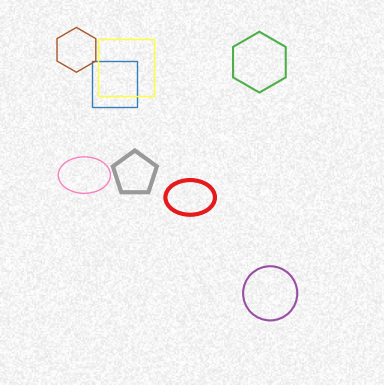[{"shape": "oval", "thickness": 3, "radius": 0.32, "center": [0.494, 0.487]}, {"shape": "square", "thickness": 1, "radius": 0.3, "center": [0.297, 0.781]}, {"shape": "hexagon", "thickness": 1.5, "radius": 0.4, "center": [0.674, 0.839]}, {"shape": "circle", "thickness": 1.5, "radius": 0.35, "center": [0.702, 0.238]}, {"shape": "square", "thickness": 1, "radius": 0.37, "center": [0.327, 0.824]}, {"shape": "hexagon", "thickness": 1, "radius": 0.29, "center": [0.198, 0.871]}, {"shape": "oval", "thickness": 1, "radius": 0.34, "center": [0.219, 0.545]}, {"shape": "pentagon", "thickness": 3, "radius": 0.3, "center": [0.35, 0.549]}]